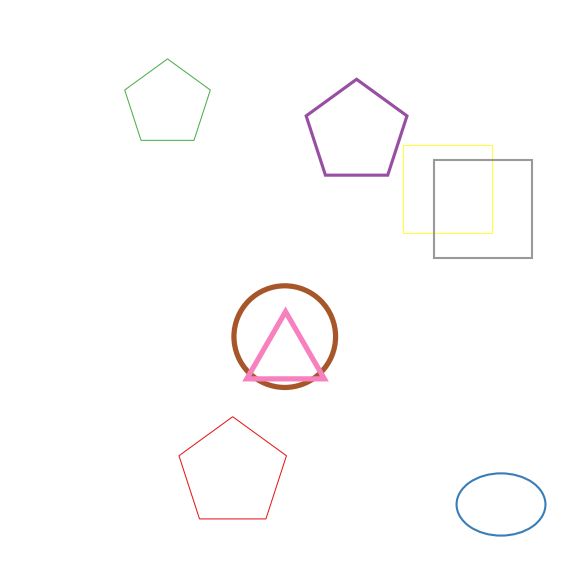[{"shape": "pentagon", "thickness": 0.5, "radius": 0.49, "center": [0.403, 0.18]}, {"shape": "oval", "thickness": 1, "radius": 0.38, "center": [0.868, 0.126]}, {"shape": "pentagon", "thickness": 0.5, "radius": 0.39, "center": [0.29, 0.819]}, {"shape": "pentagon", "thickness": 1.5, "radius": 0.46, "center": [0.617, 0.77]}, {"shape": "square", "thickness": 0.5, "radius": 0.38, "center": [0.774, 0.672]}, {"shape": "circle", "thickness": 2.5, "radius": 0.44, "center": [0.493, 0.416]}, {"shape": "triangle", "thickness": 2.5, "radius": 0.39, "center": [0.494, 0.382]}, {"shape": "square", "thickness": 1, "radius": 0.42, "center": [0.836, 0.636]}]